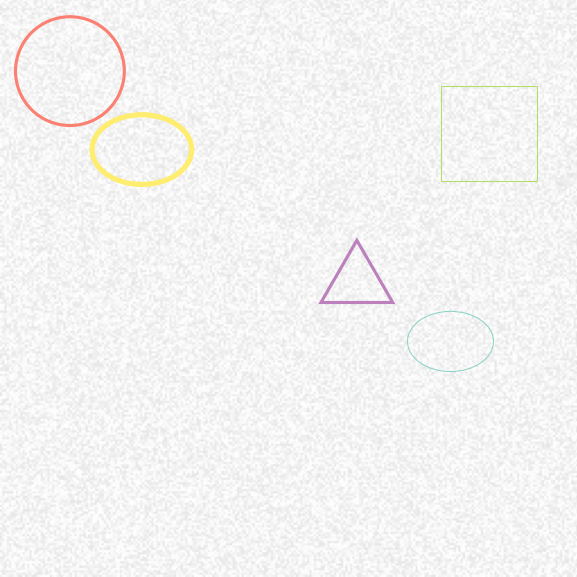[{"shape": "oval", "thickness": 0.5, "radius": 0.37, "center": [0.78, 0.408]}, {"shape": "circle", "thickness": 1.5, "radius": 0.47, "center": [0.121, 0.876]}, {"shape": "square", "thickness": 0.5, "radius": 0.41, "center": [0.846, 0.768]}, {"shape": "triangle", "thickness": 1.5, "radius": 0.36, "center": [0.618, 0.511]}, {"shape": "oval", "thickness": 2.5, "radius": 0.43, "center": [0.246, 0.74]}]